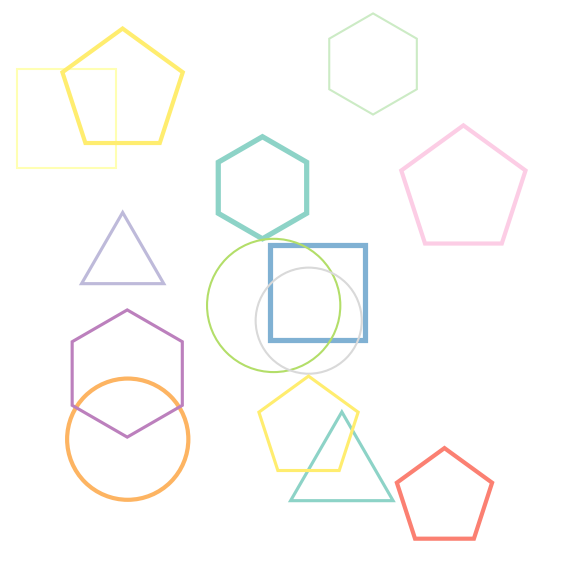[{"shape": "triangle", "thickness": 1.5, "radius": 0.51, "center": [0.592, 0.183]}, {"shape": "hexagon", "thickness": 2.5, "radius": 0.44, "center": [0.454, 0.674]}, {"shape": "square", "thickness": 1, "radius": 0.43, "center": [0.115, 0.794]}, {"shape": "triangle", "thickness": 1.5, "radius": 0.41, "center": [0.212, 0.549]}, {"shape": "pentagon", "thickness": 2, "radius": 0.43, "center": [0.77, 0.136]}, {"shape": "square", "thickness": 2.5, "radius": 0.41, "center": [0.549, 0.493]}, {"shape": "circle", "thickness": 2, "radius": 0.52, "center": [0.221, 0.239]}, {"shape": "circle", "thickness": 1, "radius": 0.58, "center": [0.474, 0.47]}, {"shape": "pentagon", "thickness": 2, "radius": 0.57, "center": [0.802, 0.669]}, {"shape": "circle", "thickness": 1, "radius": 0.46, "center": [0.535, 0.444]}, {"shape": "hexagon", "thickness": 1.5, "radius": 0.55, "center": [0.22, 0.352]}, {"shape": "hexagon", "thickness": 1, "radius": 0.44, "center": [0.646, 0.888]}, {"shape": "pentagon", "thickness": 1.5, "radius": 0.45, "center": [0.534, 0.257]}, {"shape": "pentagon", "thickness": 2, "radius": 0.55, "center": [0.212, 0.84]}]